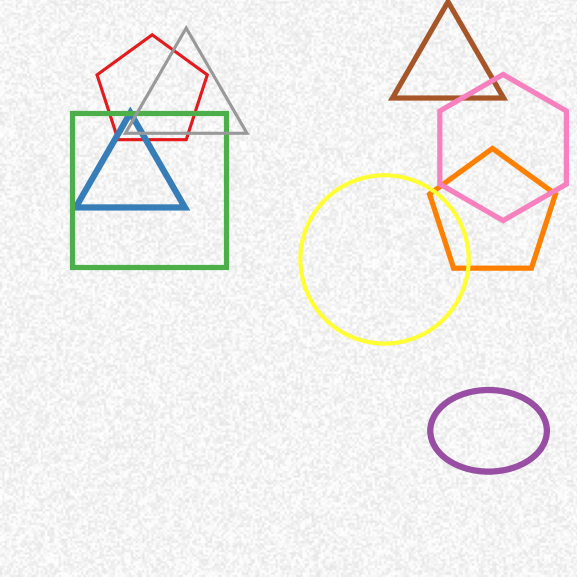[{"shape": "pentagon", "thickness": 1.5, "radius": 0.5, "center": [0.263, 0.838]}, {"shape": "triangle", "thickness": 3, "radius": 0.55, "center": [0.226, 0.695]}, {"shape": "square", "thickness": 2.5, "radius": 0.67, "center": [0.259, 0.67]}, {"shape": "oval", "thickness": 3, "radius": 0.5, "center": [0.846, 0.253]}, {"shape": "pentagon", "thickness": 2.5, "radius": 0.57, "center": [0.853, 0.627]}, {"shape": "circle", "thickness": 2, "radius": 0.73, "center": [0.666, 0.55]}, {"shape": "triangle", "thickness": 2.5, "radius": 0.56, "center": [0.776, 0.885]}, {"shape": "hexagon", "thickness": 2.5, "radius": 0.63, "center": [0.871, 0.744]}, {"shape": "triangle", "thickness": 1.5, "radius": 0.61, "center": [0.322, 0.829]}]